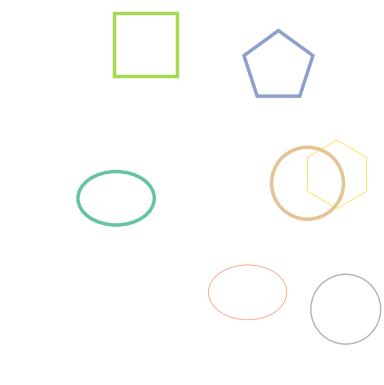[{"shape": "oval", "thickness": 2.5, "radius": 0.5, "center": [0.302, 0.485]}, {"shape": "oval", "thickness": 0.5, "radius": 0.51, "center": [0.643, 0.241]}, {"shape": "pentagon", "thickness": 2.5, "radius": 0.47, "center": [0.723, 0.826]}, {"shape": "square", "thickness": 2.5, "radius": 0.41, "center": [0.379, 0.884]}, {"shape": "hexagon", "thickness": 0.5, "radius": 0.44, "center": [0.875, 0.547]}, {"shape": "circle", "thickness": 2.5, "radius": 0.47, "center": [0.799, 0.524]}, {"shape": "circle", "thickness": 1, "radius": 0.45, "center": [0.898, 0.197]}]